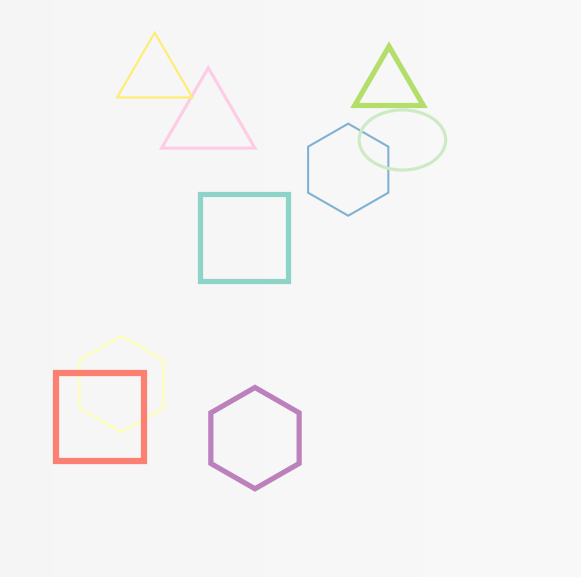[{"shape": "square", "thickness": 2.5, "radius": 0.38, "center": [0.42, 0.588]}, {"shape": "hexagon", "thickness": 1, "radius": 0.42, "center": [0.209, 0.334]}, {"shape": "square", "thickness": 3, "radius": 0.38, "center": [0.171, 0.278]}, {"shape": "hexagon", "thickness": 1, "radius": 0.4, "center": [0.599, 0.705]}, {"shape": "triangle", "thickness": 2.5, "radius": 0.34, "center": [0.669, 0.851]}, {"shape": "triangle", "thickness": 1.5, "radius": 0.46, "center": [0.358, 0.789]}, {"shape": "hexagon", "thickness": 2.5, "radius": 0.44, "center": [0.439, 0.24]}, {"shape": "oval", "thickness": 1.5, "radius": 0.37, "center": [0.692, 0.757]}, {"shape": "triangle", "thickness": 1, "radius": 0.37, "center": [0.266, 0.868]}]